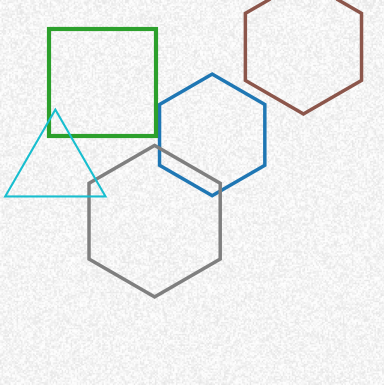[{"shape": "hexagon", "thickness": 2.5, "radius": 0.79, "center": [0.551, 0.65]}, {"shape": "square", "thickness": 3, "radius": 0.7, "center": [0.265, 0.786]}, {"shape": "hexagon", "thickness": 2.5, "radius": 0.87, "center": [0.788, 0.878]}, {"shape": "hexagon", "thickness": 2.5, "radius": 0.98, "center": [0.402, 0.426]}, {"shape": "triangle", "thickness": 1.5, "radius": 0.75, "center": [0.144, 0.565]}]